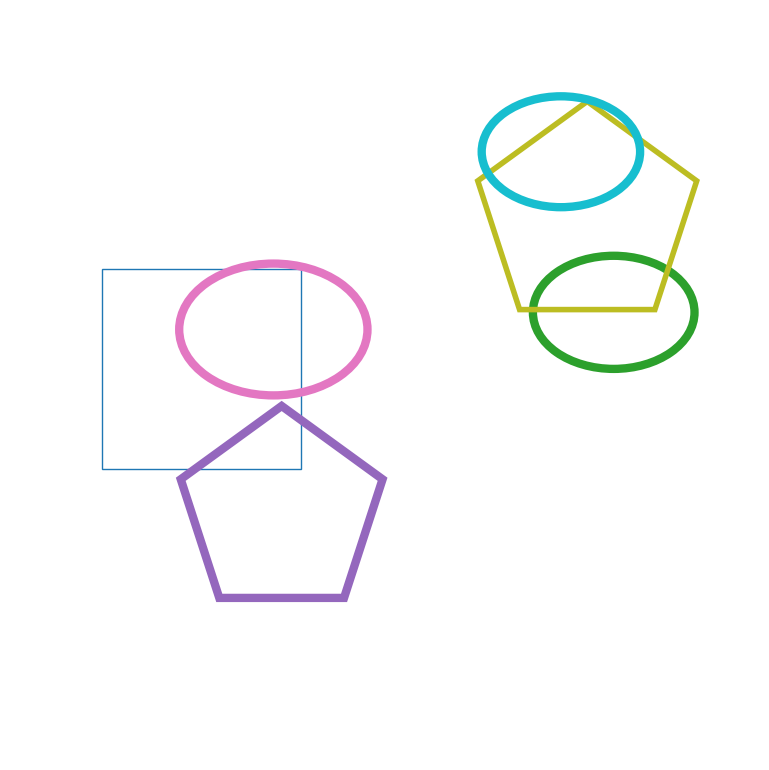[{"shape": "square", "thickness": 0.5, "radius": 0.65, "center": [0.262, 0.521]}, {"shape": "oval", "thickness": 3, "radius": 0.52, "center": [0.797, 0.594]}, {"shape": "pentagon", "thickness": 3, "radius": 0.69, "center": [0.366, 0.335]}, {"shape": "oval", "thickness": 3, "radius": 0.61, "center": [0.355, 0.572]}, {"shape": "pentagon", "thickness": 2, "radius": 0.75, "center": [0.763, 0.719]}, {"shape": "oval", "thickness": 3, "radius": 0.51, "center": [0.728, 0.803]}]